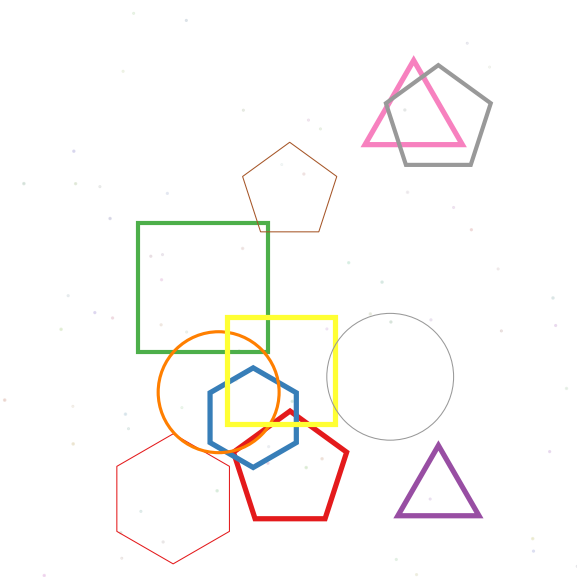[{"shape": "pentagon", "thickness": 2.5, "radius": 0.52, "center": [0.502, 0.184]}, {"shape": "hexagon", "thickness": 0.5, "radius": 0.56, "center": [0.3, 0.135]}, {"shape": "hexagon", "thickness": 2.5, "radius": 0.43, "center": [0.438, 0.276]}, {"shape": "square", "thickness": 2, "radius": 0.56, "center": [0.352, 0.501]}, {"shape": "triangle", "thickness": 2.5, "radius": 0.41, "center": [0.759, 0.147]}, {"shape": "circle", "thickness": 1.5, "radius": 0.52, "center": [0.379, 0.32]}, {"shape": "square", "thickness": 2.5, "radius": 0.46, "center": [0.487, 0.358]}, {"shape": "pentagon", "thickness": 0.5, "radius": 0.43, "center": [0.502, 0.667]}, {"shape": "triangle", "thickness": 2.5, "radius": 0.49, "center": [0.716, 0.797]}, {"shape": "circle", "thickness": 0.5, "radius": 0.55, "center": [0.676, 0.347]}, {"shape": "pentagon", "thickness": 2, "radius": 0.48, "center": [0.759, 0.791]}]